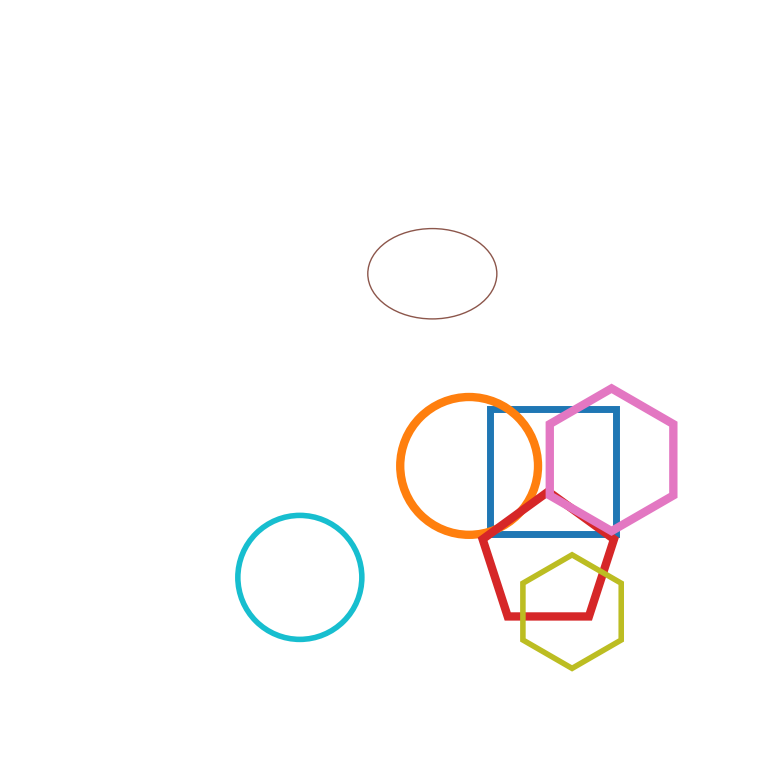[{"shape": "square", "thickness": 2.5, "radius": 0.41, "center": [0.718, 0.388]}, {"shape": "circle", "thickness": 3, "radius": 0.45, "center": [0.609, 0.395]}, {"shape": "pentagon", "thickness": 3, "radius": 0.45, "center": [0.712, 0.272]}, {"shape": "oval", "thickness": 0.5, "radius": 0.42, "center": [0.561, 0.644]}, {"shape": "hexagon", "thickness": 3, "radius": 0.46, "center": [0.794, 0.403]}, {"shape": "hexagon", "thickness": 2, "radius": 0.37, "center": [0.743, 0.206]}, {"shape": "circle", "thickness": 2, "radius": 0.4, "center": [0.389, 0.25]}]